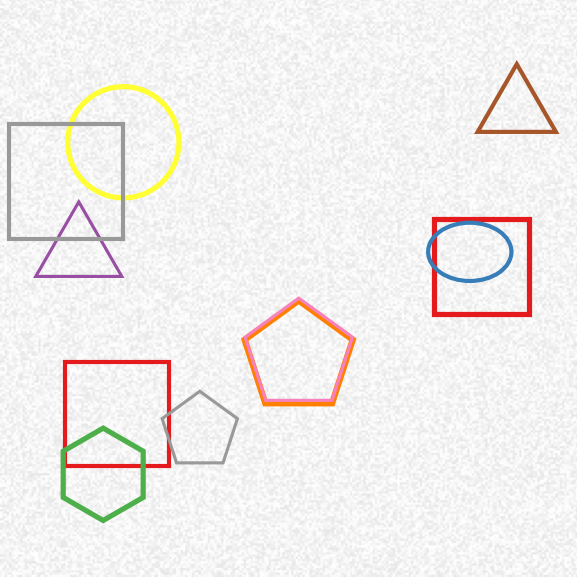[{"shape": "square", "thickness": 2.5, "radius": 0.41, "center": [0.833, 0.538]}, {"shape": "square", "thickness": 2, "radius": 0.45, "center": [0.203, 0.282]}, {"shape": "oval", "thickness": 2, "radius": 0.36, "center": [0.813, 0.563]}, {"shape": "hexagon", "thickness": 2.5, "radius": 0.4, "center": [0.179, 0.178]}, {"shape": "triangle", "thickness": 1.5, "radius": 0.43, "center": [0.136, 0.563]}, {"shape": "pentagon", "thickness": 3, "radius": 0.49, "center": [0.517, 0.38]}, {"shape": "circle", "thickness": 2.5, "radius": 0.48, "center": [0.214, 0.753]}, {"shape": "triangle", "thickness": 2, "radius": 0.39, "center": [0.895, 0.81]}, {"shape": "pentagon", "thickness": 1.5, "radius": 0.49, "center": [0.517, 0.385]}, {"shape": "pentagon", "thickness": 1.5, "radius": 0.34, "center": [0.346, 0.253]}, {"shape": "square", "thickness": 2, "radius": 0.5, "center": [0.114, 0.685]}]